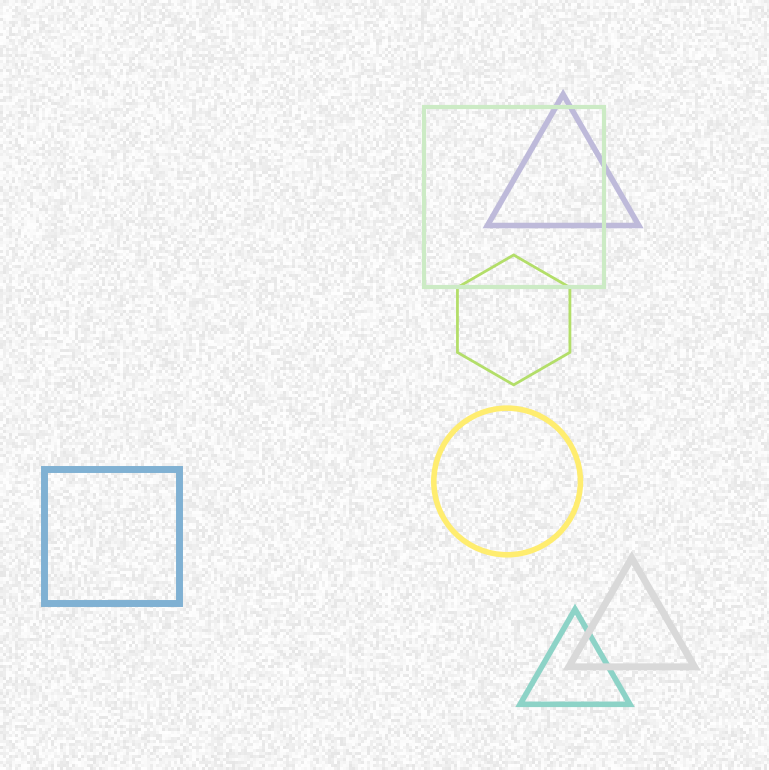[{"shape": "triangle", "thickness": 2, "radius": 0.41, "center": [0.747, 0.126]}, {"shape": "triangle", "thickness": 2, "radius": 0.57, "center": [0.731, 0.764]}, {"shape": "square", "thickness": 2.5, "radius": 0.44, "center": [0.145, 0.304]}, {"shape": "hexagon", "thickness": 1, "radius": 0.42, "center": [0.667, 0.585]}, {"shape": "triangle", "thickness": 2.5, "radius": 0.47, "center": [0.82, 0.181]}, {"shape": "square", "thickness": 1.5, "radius": 0.58, "center": [0.668, 0.744]}, {"shape": "circle", "thickness": 2, "radius": 0.48, "center": [0.659, 0.375]}]